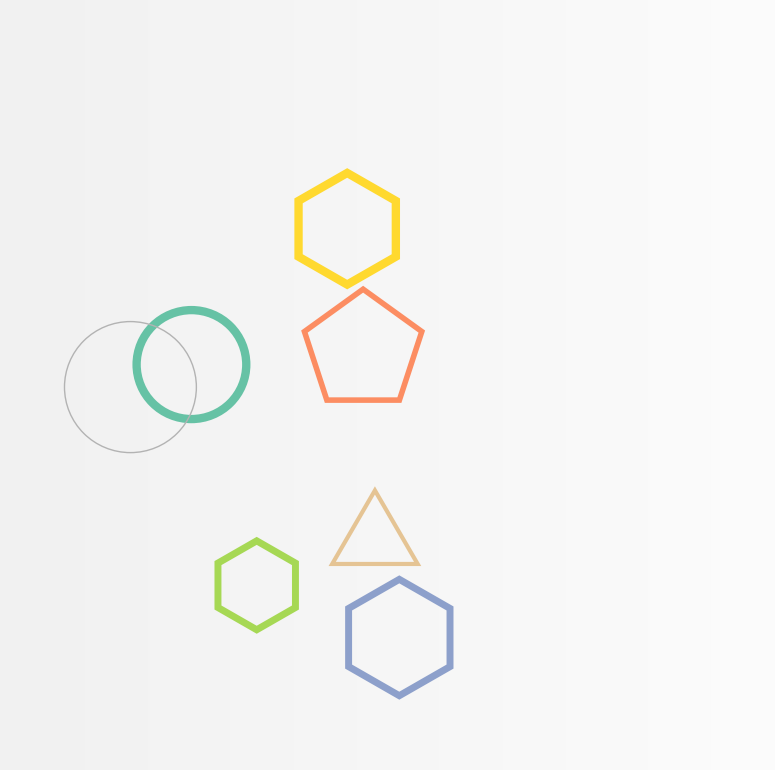[{"shape": "circle", "thickness": 3, "radius": 0.35, "center": [0.247, 0.527]}, {"shape": "pentagon", "thickness": 2, "radius": 0.4, "center": [0.469, 0.545]}, {"shape": "hexagon", "thickness": 2.5, "radius": 0.38, "center": [0.515, 0.172]}, {"shape": "hexagon", "thickness": 2.5, "radius": 0.29, "center": [0.331, 0.24]}, {"shape": "hexagon", "thickness": 3, "radius": 0.36, "center": [0.448, 0.703]}, {"shape": "triangle", "thickness": 1.5, "radius": 0.32, "center": [0.484, 0.299]}, {"shape": "circle", "thickness": 0.5, "radius": 0.43, "center": [0.168, 0.497]}]